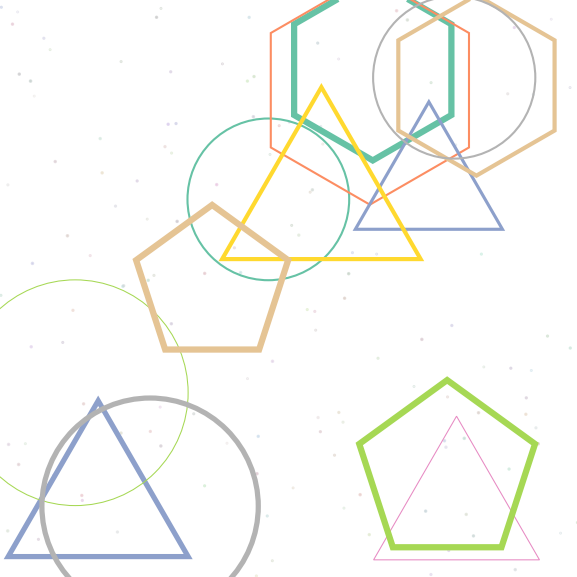[{"shape": "circle", "thickness": 1, "radius": 0.7, "center": [0.465, 0.654]}, {"shape": "hexagon", "thickness": 3, "radius": 0.79, "center": [0.645, 0.879]}, {"shape": "hexagon", "thickness": 1, "radius": 0.99, "center": [0.64, 0.843]}, {"shape": "triangle", "thickness": 2.5, "radius": 0.9, "center": [0.17, 0.125]}, {"shape": "triangle", "thickness": 1.5, "radius": 0.74, "center": [0.743, 0.676]}, {"shape": "triangle", "thickness": 0.5, "radius": 0.83, "center": [0.791, 0.113]}, {"shape": "pentagon", "thickness": 3, "radius": 0.8, "center": [0.774, 0.181]}, {"shape": "circle", "thickness": 0.5, "radius": 0.98, "center": [0.13, 0.319]}, {"shape": "triangle", "thickness": 2, "radius": 0.99, "center": [0.557, 0.65]}, {"shape": "hexagon", "thickness": 2, "radius": 0.78, "center": [0.825, 0.851]}, {"shape": "pentagon", "thickness": 3, "radius": 0.69, "center": [0.367, 0.506]}, {"shape": "circle", "thickness": 2.5, "radius": 0.94, "center": [0.26, 0.123]}, {"shape": "circle", "thickness": 1, "radius": 0.7, "center": [0.787, 0.865]}]